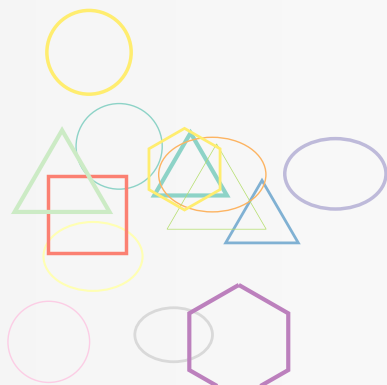[{"shape": "circle", "thickness": 1, "radius": 0.56, "center": [0.307, 0.62]}, {"shape": "triangle", "thickness": 3, "radius": 0.54, "center": [0.492, 0.546]}, {"shape": "oval", "thickness": 1.5, "radius": 0.64, "center": [0.24, 0.334]}, {"shape": "oval", "thickness": 2.5, "radius": 0.65, "center": [0.865, 0.549]}, {"shape": "square", "thickness": 2.5, "radius": 0.5, "center": [0.224, 0.443]}, {"shape": "triangle", "thickness": 2, "radius": 0.54, "center": [0.676, 0.423]}, {"shape": "oval", "thickness": 1, "radius": 0.69, "center": [0.548, 0.547]}, {"shape": "triangle", "thickness": 0.5, "radius": 0.74, "center": [0.559, 0.479]}, {"shape": "circle", "thickness": 1, "radius": 0.53, "center": [0.126, 0.112]}, {"shape": "oval", "thickness": 2, "radius": 0.5, "center": [0.448, 0.13]}, {"shape": "hexagon", "thickness": 3, "radius": 0.74, "center": [0.616, 0.113]}, {"shape": "triangle", "thickness": 3, "radius": 0.71, "center": [0.16, 0.52]}, {"shape": "hexagon", "thickness": 2, "radius": 0.53, "center": [0.476, 0.561]}, {"shape": "circle", "thickness": 2.5, "radius": 0.54, "center": [0.23, 0.864]}]